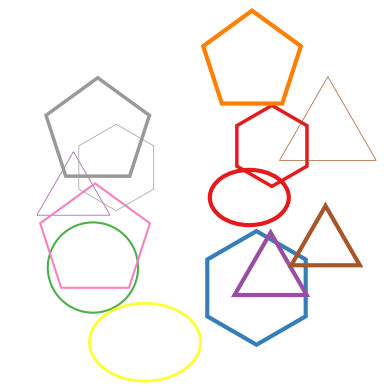[{"shape": "hexagon", "thickness": 2.5, "radius": 0.53, "center": [0.706, 0.621]}, {"shape": "oval", "thickness": 3, "radius": 0.51, "center": [0.648, 0.487]}, {"shape": "hexagon", "thickness": 3, "radius": 0.74, "center": [0.666, 0.252]}, {"shape": "circle", "thickness": 1.5, "radius": 0.59, "center": [0.241, 0.305]}, {"shape": "triangle", "thickness": 3, "radius": 0.54, "center": [0.703, 0.288]}, {"shape": "triangle", "thickness": 0.5, "radius": 0.55, "center": [0.191, 0.496]}, {"shape": "pentagon", "thickness": 3, "radius": 0.67, "center": [0.655, 0.839]}, {"shape": "oval", "thickness": 2, "radius": 0.72, "center": [0.377, 0.111]}, {"shape": "triangle", "thickness": 3, "radius": 0.51, "center": [0.846, 0.362]}, {"shape": "triangle", "thickness": 0.5, "radius": 0.73, "center": [0.852, 0.656]}, {"shape": "pentagon", "thickness": 1.5, "radius": 0.75, "center": [0.247, 0.374]}, {"shape": "hexagon", "thickness": 0.5, "radius": 0.56, "center": [0.302, 0.565]}, {"shape": "pentagon", "thickness": 2.5, "radius": 0.71, "center": [0.254, 0.657]}]